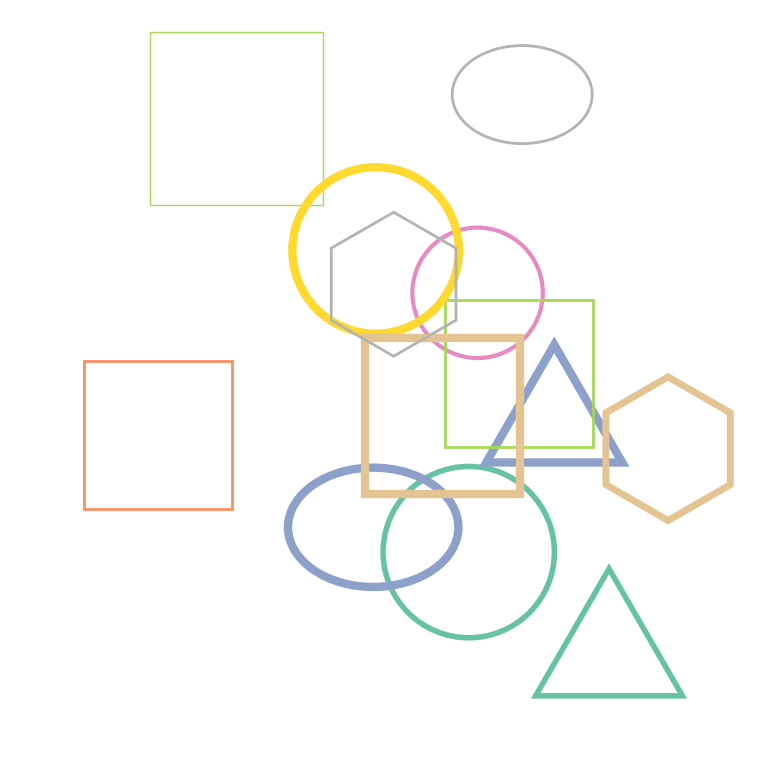[{"shape": "circle", "thickness": 2, "radius": 0.56, "center": [0.609, 0.283]}, {"shape": "triangle", "thickness": 2, "radius": 0.55, "center": [0.791, 0.151]}, {"shape": "square", "thickness": 1, "radius": 0.48, "center": [0.205, 0.435]}, {"shape": "oval", "thickness": 3, "radius": 0.55, "center": [0.485, 0.315]}, {"shape": "triangle", "thickness": 3, "radius": 0.51, "center": [0.72, 0.45]}, {"shape": "circle", "thickness": 1.5, "radius": 0.42, "center": [0.62, 0.62]}, {"shape": "square", "thickness": 1, "radius": 0.48, "center": [0.674, 0.515]}, {"shape": "square", "thickness": 0.5, "radius": 0.56, "center": [0.307, 0.846]}, {"shape": "circle", "thickness": 3, "radius": 0.54, "center": [0.488, 0.675]}, {"shape": "square", "thickness": 3, "radius": 0.51, "center": [0.575, 0.46]}, {"shape": "hexagon", "thickness": 2.5, "radius": 0.47, "center": [0.868, 0.417]}, {"shape": "oval", "thickness": 1, "radius": 0.45, "center": [0.678, 0.877]}, {"shape": "hexagon", "thickness": 1, "radius": 0.47, "center": [0.511, 0.631]}]